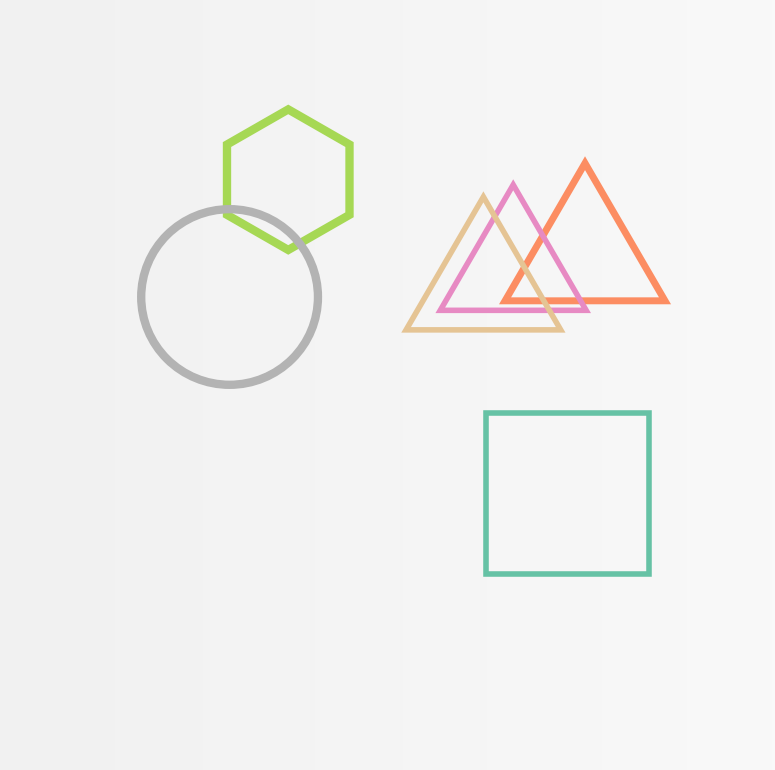[{"shape": "square", "thickness": 2, "radius": 0.53, "center": [0.732, 0.359]}, {"shape": "triangle", "thickness": 2.5, "radius": 0.6, "center": [0.755, 0.669]}, {"shape": "triangle", "thickness": 2, "radius": 0.54, "center": [0.662, 0.651]}, {"shape": "hexagon", "thickness": 3, "radius": 0.46, "center": [0.372, 0.767]}, {"shape": "triangle", "thickness": 2, "radius": 0.58, "center": [0.624, 0.629]}, {"shape": "circle", "thickness": 3, "radius": 0.57, "center": [0.296, 0.614]}]